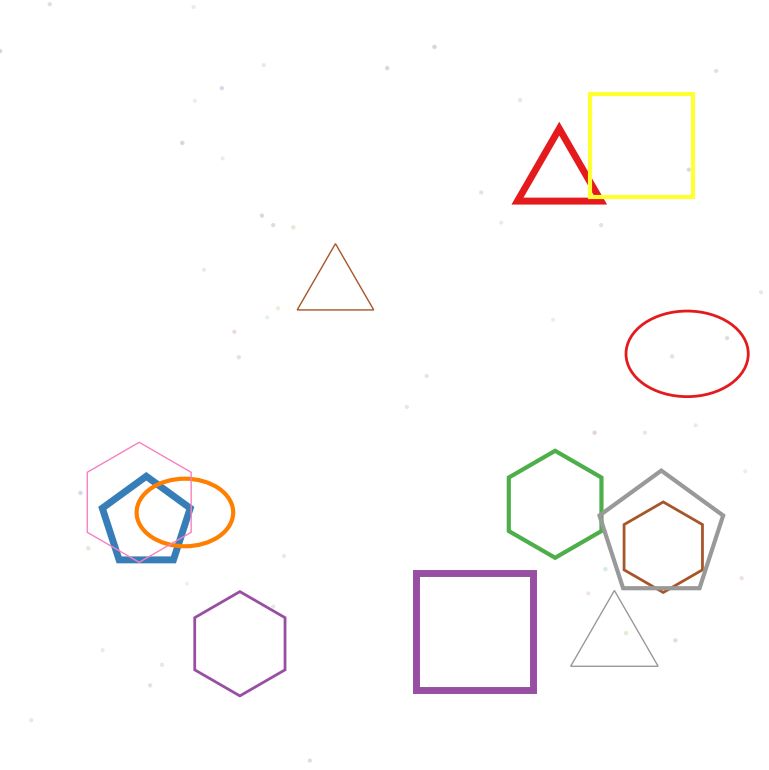[{"shape": "triangle", "thickness": 2.5, "radius": 0.31, "center": [0.726, 0.77]}, {"shape": "oval", "thickness": 1, "radius": 0.4, "center": [0.892, 0.54]}, {"shape": "pentagon", "thickness": 2.5, "radius": 0.3, "center": [0.19, 0.321]}, {"shape": "hexagon", "thickness": 1.5, "radius": 0.35, "center": [0.721, 0.345]}, {"shape": "square", "thickness": 2.5, "radius": 0.38, "center": [0.616, 0.18]}, {"shape": "hexagon", "thickness": 1, "radius": 0.34, "center": [0.312, 0.164]}, {"shape": "oval", "thickness": 1.5, "radius": 0.31, "center": [0.24, 0.334]}, {"shape": "square", "thickness": 1.5, "radius": 0.33, "center": [0.833, 0.811]}, {"shape": "triangle", "thickness": 0.5, "radius": 0.29, "center": [0.436, 0.626]}, {"shape": "hexagon", "thickness": 1, "radius": 0.29, "center": [0.861, 0.289]}, {"shape": "hexagon", "thickness": 0.5, "radius": 0.39, "center": [0.181, 0.348]}, {"shape": "pentagon", "thickness": 1.5, "radius": 0.42, "center": [0.859, 0.304]}, {"shape": "triangle", "thickness": 0.5, "radius": 0.33, "center": [0.798, 0.168]}]